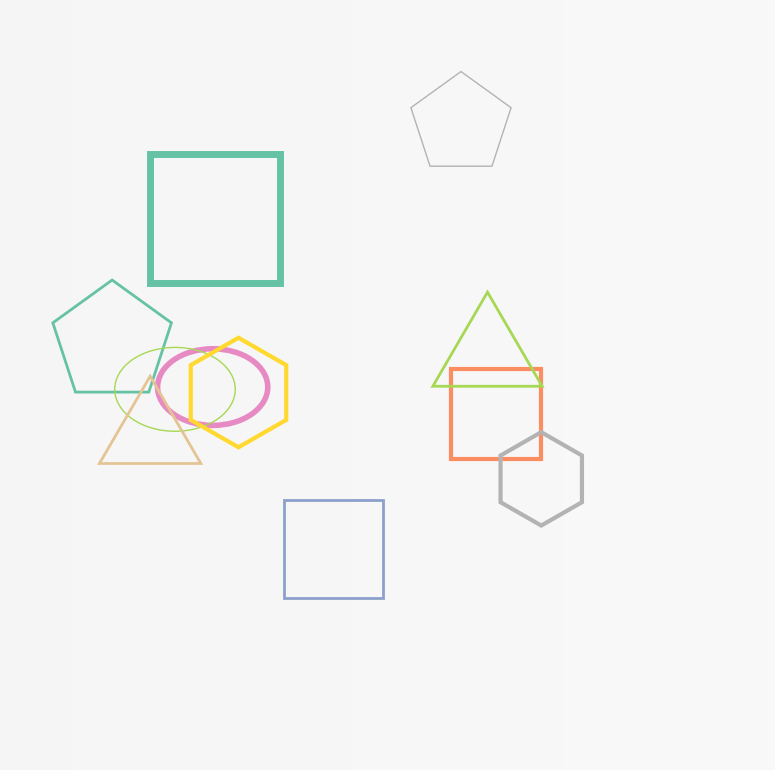[{"shape": "square", "thickness": 2.5, "radius": 0.42, "center": [0.277, 0.716]}, {"shape": "pentagon", "thickness": 1, "radius": 0.4, "center": [0.145, 0.556]}, {"shape": "square", "thickness": 1.5, "radius": 0.29, "center": [0.64, 0.463]}, {"shape": "square", "thickness": 1, "radius": 0.32, "center": [0.43, 0.287]}, {"shape": "oval", "thickness": 2, "radius": 0.36, "center": [0.274, 0.497]}, {"shape": "triangle", "thickness": 1, "radius": 0.41, "center": [0.629, 0.539]}, {"shape": "oval", "thickness": 0.5, "radius": 0.39, "center": [0.226, 0.494]}, {"shape": "hexagon", "thickness": 1.5, "radius": 0.36, "center": [0.308, 0.49]}, {"shape": "triangle", "thickness": 1, "radius": 0.38, "center": [0.194, 0.436]}, {"shape": "hexagon", "thickness": 1.5, "radius": 0.3, "center": [0.698, 0.378]}, {"shape": "pentagon", "thickness": 0.5, "radius": 0.34, "center": [0.595, 0.839]}]